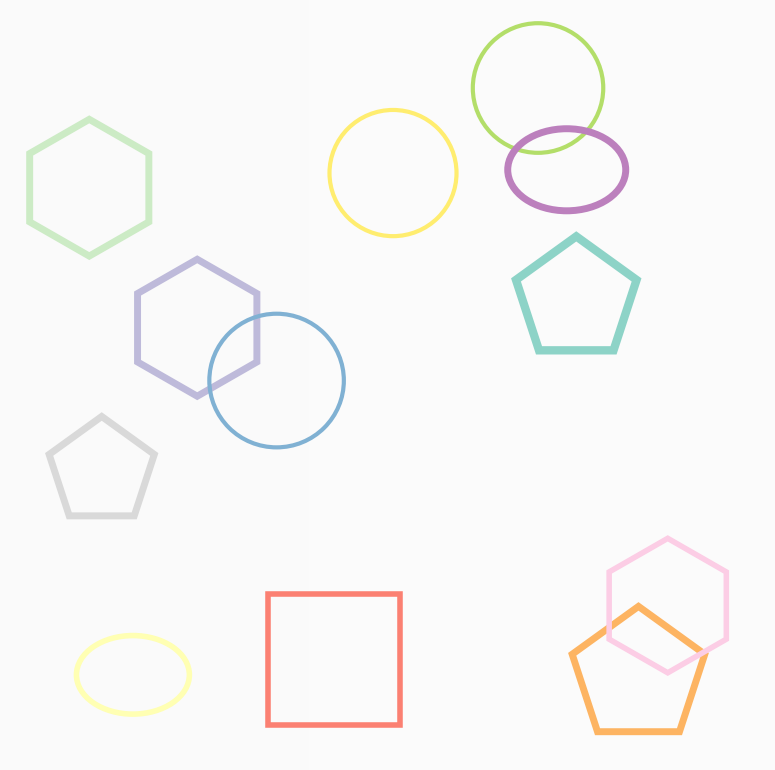[{"shape": "pentagon", "thickness": 3, "radius": 0.41, "center": [0.744, 0.611]}, {"shape": "oval", "thickness": 2, "radius": 0.36, "center": [0.171, 0.124]}, {"shape": "hexagon", "thickness": 2.5, "radius": 0.44, "center": [0.254, 0.574]}, {"shape": "square", "thickness": 2, "radius": 0.42, "center": [0.431, 0.144]}, {"shape": "circle", "thickness": 1.5, "radius": 0.43, "center": [0.357, 0.506]}, {"shape": "pentagon", "thickness": 2.5, "radius": 0.45, "center": [0.824, 0.123]}, {"shape": "circle", "thickness": 1.5, "radius": 0.42, "center": [0.694, 0.886]}, {"shape": "hexagon", "thickness": 2, "radius": 0.44, "center": [0.862, 0.214]}, {"shape": "pentagon", "thickness": 2.5, "radius": 0.36, "center": [0.131, 0.388]}, {"shape": "oval", "thickness": 2.5, "radius": 0.38, "center": [0.731, 0.78]}, {"shape": "hexagon", "thickness": 2.5, "radius": 0.44, "center": [0.115, 0.756]}, {"shape": "circle", "thickness": 1.5, "radius": 0.41, "center": [0.507, 0.775]}]